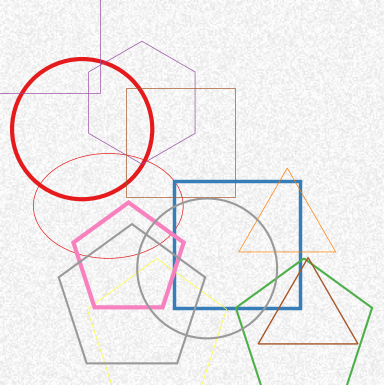[{"shape": "circle", "thickness": 3, "radius": 0.91, "center": [0.213, 0.665]}, {"shape": "oval", "thickness": 0.5, "radius": 0.97, "center": [0.281, 0.465]}, {"shape": "square", "thickness": 2.5, "radius": 0.82, "center": [0.616, 0.365]}, {"shape": "pentagon", "thickness": 1.5, "radius": 0.93, "center": [0.79, 0.143]}, {"shape": "square", "thickness": 0.5, "radius": 0.67, "center": [0.125, 0.893]}, {"shape": "hexagon", "thickness": 0.5, "radius": 0.8, "center": [0.368, 0.733]}, {"shape": "triangle", "thickness": 0.5, "radius": 0.73, "center": [0.746, 0.418]}, {"shape": "pentagon", "thickness": 0.5, "radius": 0.95, "center": [0.407, 0.138]}, {"shape": "triangle", "thickness": 1, "radius": 0.75, "center": [0.8, 0.182]}, {"shape": "square", "thickness": 0.5, "radius": 0.71, "center": [0.469, 0.631]}, {"shape": "pentagon", "thickness": 3, "radius": 0.75, "center": [0.334, 0.324]}, {"shape": "pentagon", "thickness": 1.5, "radius": 1.0, "center": [0.343, 0.218]}, {"shape": "circle", "thickness": 1.5, "radius": 0.91, "center": [0.538, 0.303]}]